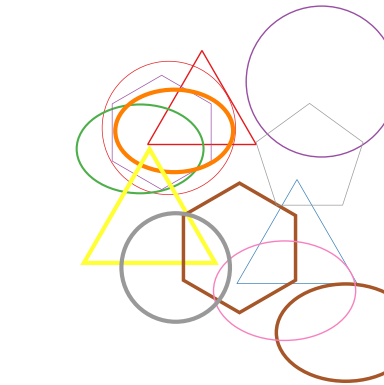[{"shape": "triangle", "thickness": 1, "radius": 0.81, "center": [0.525, 0.706]}, {"shape": "circle", "thickness": 0.5, "radius": 0.87, "center": [0.439, 0.668]}, {"shape": "triangle", "thickness": 0.5, "radius": 0.9, "center": [0.771, 0.353]}, {"shape": "oval", "thickness": 1.5, "radius": 0.82, "center": [0.364, 0.613]}, {"shape": "hexagon", "thickness": 0.5, "radius": 0.74, "center": [0.42, 0.656]}, {"shape": "circle", "thickness": 1, "radius": 0.98, "center": [0.835, 0.788]}, {"shape": "oval", "thickness": 3, "radius": 0.77, "center": [0.452, 0.66]}, {"shape": "triangle", "thickness": 3, "radius": 0.99, "center": [0.389, 0.416]}, {"shape": "hexagon", "thickness": 2.5, "radius": 0.84, "center": [0.622, 0.356]}, {"shape": "oval", "thickness": 2.5, "radius": 0.9, "center": [0.898, 0.136]}, {"shape": "oval", "thickness": 1, "radius": 0.92, "center": [0.739, 0.245]}, {"shape": "pentagon", "thickness": 0.5, "radius": 0.73, "center": [0.804, 0.585]}, {"shape": "circle", "thickness": 3, "radius": 0.7, "center": [0.456, 0.305]}]